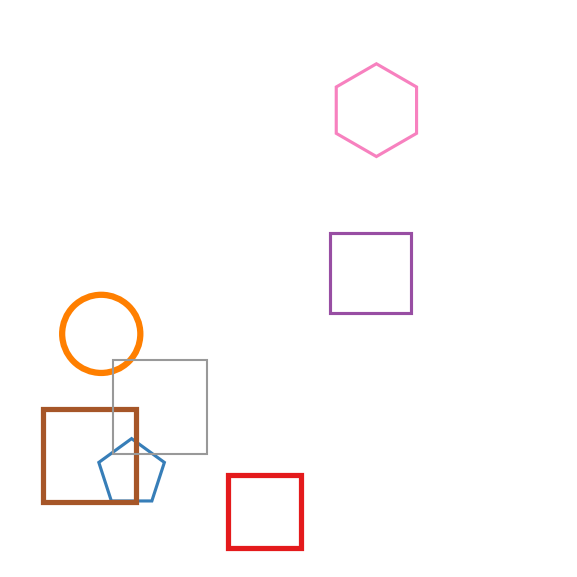[{"shape": "square", "thickness": 2.5, "radius": 0.32, "center": [0.458, 0.113]}, {"shape": "pentagon", "thickness": 1.5, "radius": 0.3, "center": [0.228, 0.18]}, {"shape": "square", "thickness": 1.5, "radius": 0.35, "center": [0.641, 0.526]}, {"shape": "circle", "thickness": 3, "radius": 0.34, "center": [0.175, 0.421]}, {"shape": "square", "thickness": 2.5, "radius": 0.4, "center": [0.155, 0.21]}, {"shape": "hexagon", "thickness": 1.5, "radius": 0.4, "center": [0.652, 0.808]}, {"shape": "square", "thickness": 1, "radius": 0.41, "center": [0.277, 0.295]}]